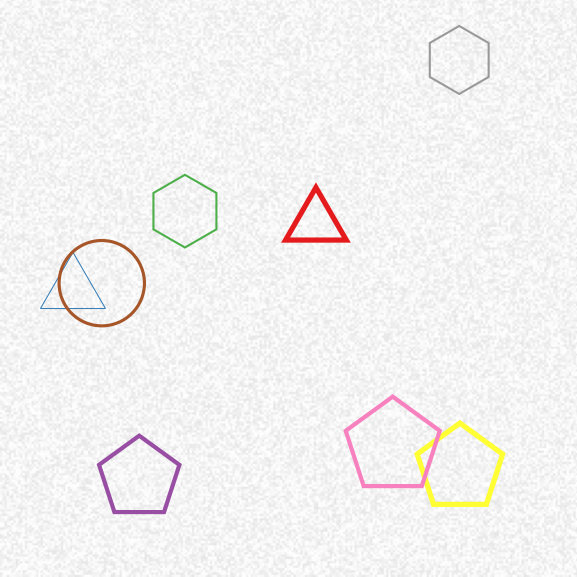[{"shape": "triangle", "thickness": 2.5, "radius": 0.3, "center": [0.547, 0.614]}, {"shape": "triangle", "thickness": 0.5, "radius": 0.32, "center": [0.126, 0.497]}, {"shape": "hexagon", "thickness": 1, "radius": 0.31, "center": [0.32, 0.633]}, {"shape": "pentagon", "thickness": 2, "radius": 0.37, "center": [0.241, 0.172]}, {"shape": "pentagon", "thickness": 2.5, "radius": 0.39, "center": [0.796, 0.189]}, {"shape": "circle", "thickness": 1.5, "radius": 0.37, "center": [0.176, 0.509]}, {"shape": "pentagon", "thickness": 2, "radius": 0.43, "center": [0.68, 0.227]}, {"shape": "hexagon", "thickness": 1, "radius": 0.29, "center": [0.795, 0.895]}]